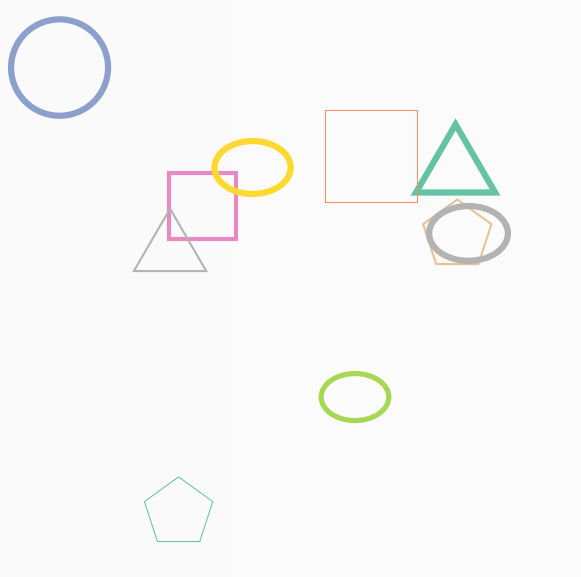[{"shape": "pentagon", "thickness": 0.5, "radius": 0.31, "center": [0.307, 0.111]}, {"shape": "triangle", "thickness": 3, "radius": 0.39, "center": [0.784, 0.705]}, {"shape": "square", "thickness": 0.5, "radius": 0.4, "center": [0.638, 0.73]}, {"shape": "circle", "thickness": 3, "radius": 0.42, "center": [0.102, 0.882]}, {"shape": "square", "thickness": 2, "radius": 0.29, "center": [0.348, 0.643]}, {"shape": "oval", "thickness": 2.5, "radius": 0.29, "center": [0.611, 0.312]}, {"shape": "oval", "thickness": 3, "radius": 0.33, "center": [0.435, 0.709]}, {"shape": "pentagon", "thickness": 1, "radius": 0.31, "center": [0.787, 0.592]}, {"shape": "oval", "thickness": 3, "radius": 0.34, "center": [0.806, 0.595]}, {"shape": "triangle", "thickness": 1, "radius": 0.36, "center": [0.293, 0.566]}]